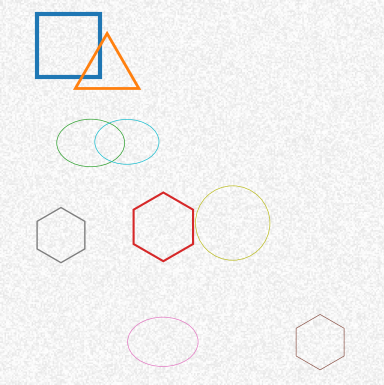[{"shape": "square", "thickness": 3, "radius": 0.41, "center": [0.178, 0.881]}, {"shape": "triangle", "thickness": 2, "radius": 0.48, "center": [0.278, 0.818]}, {"shape": "oval", "thickness": 0.5, "radius": 0.44, "center": [0.236, 0.629]}, {"shape": "hexagon", "thickness": 1.5, "radius": 0.45, "center": [0.424, 0.411]}, {"shape": "hexagon", "thickness": 0.5, "radius": 0.36, "center": [0.832, 0.111]}, {"shape": "oval", "thickness": 0.5, "radius": 0.46, "center": [0.423, 0.112]}, {"shape": "hexagon", "thickness": 1, "radius": 0.36, "center": [0.158, 0.389]}, {"shape": "circle", "thickness": 0.5, "radius": 0.48, "center": [0.604, 0.421]}, {"shape": "oval", "thickness": 0.5, "radius": 0.42, "center": [0.33, 0.632]}]